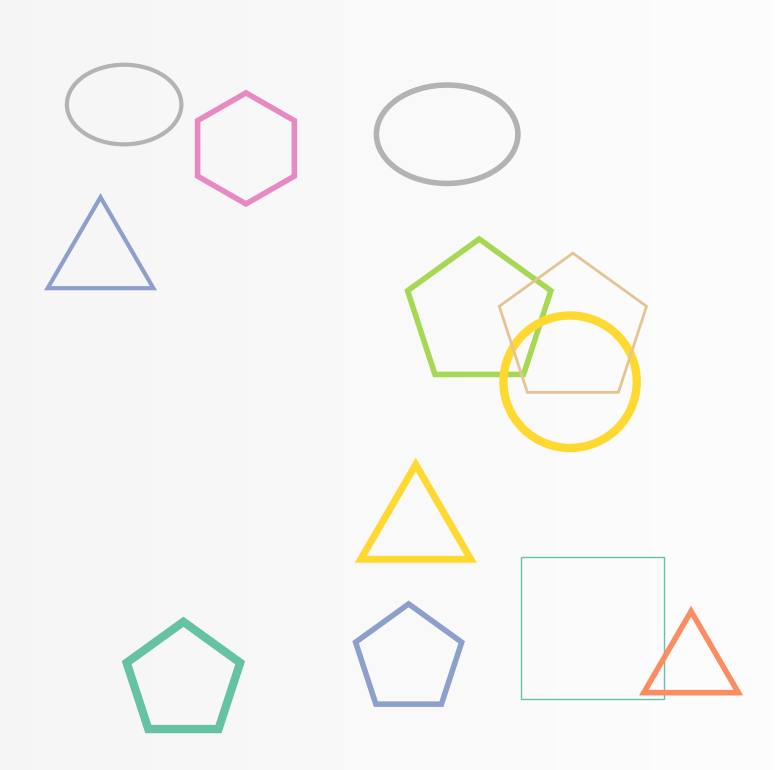[{"shape": "square", "thickness": 0.5, "radius": 0.46, "center": [0.764, 0.184]}, {"shape": "pentagon", "thickness": 3, "radius": 0.39, "center": [0.237, 0.116]}, {"shape": "triangle", "thickness": 2, "radius": 0.35, "center": [0.892, 0.136]}, {"shape": "triangle", "thickness": 1.5, "radius": 0.39, "center": [0.13, 0.665]}, {"shape": "pentagon", "thickness": 2, "radius": 0.36, "center": [0.527, 0.144]}, {"shape": "hexagon", "thickness": 2, "radius": 0.36, "center": [0.317, 0.807]}, {"shape": "pentagon", "thickness": 2, "radius": 0.49, "center": [0.618, 0.592]}, {"shape": "triangle", "thickness": 2.5, "radius": 0.41, "center": [0.536, 0.315]}, {"shape": "circle", "thickness": 3, "radius": 0.43, "center": [0.736, 0.504]}, {"shape": "pentagon", "thickness": 1, "radius": 0.5, "center": [0.739, 0.571]}, {"shape": "oval", "thickness": 1.5, "radius": 0.37, "center": [0.16, 0.864]}, {"shape": "oval", "thickness": 2, "radius": 0.46, "center": [0.577, 0.826]}]